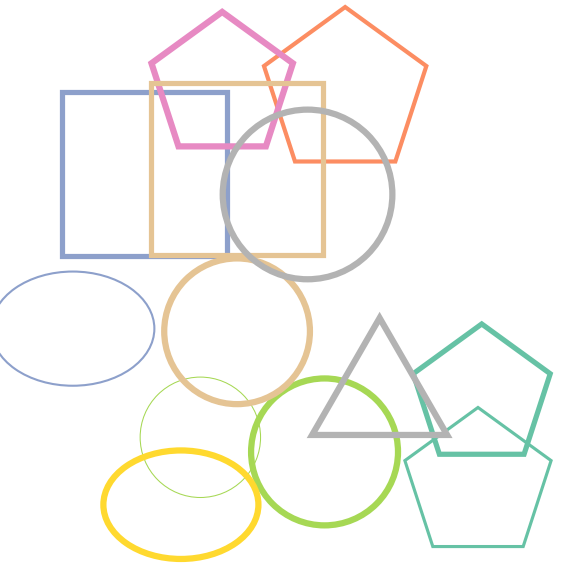[{"shape": "pentagon", "thickness": 2.5, "radius": 0.62, "center": [0.834, 0.313]}, {"shape": "pentagon", "thickness": 1.5, "radius": 0.67, "center": [0.828, 0.16]}, {"shape": "pentagon", "thickness": 2, "radius": 0.74, "center": [0.598, 0.839]}, {"shape": "square", "thickness": 2.5, "radius": 0.71, "center": [0.25, 0.698]}, {"shape": "oval", "thickness": 1, "radius": 0.71, "center": [0.126, 0.43]}, {"shape": "pentagon", "thickness": 3, "radius": 0.64, "center": [0.385, 0.85]}, {"shape": "circle", "thickness": 0.5, "radius": 0.52, "center": [0.347, 0.242]}, {"shape": "circle", "thickness": 3, "radius": 0.64, "center": [0.562, 0.217]}, {"shape": "oval", "thickness": 3, "radius": 0.67, "center": [0.313, 0.125]}, {"shape": "circle", "thickness": 3, "radius": 0.63, "center": [0.411, 0.425]}, {"shape": "square", "thickness": 2.5, "radius": 0.74, "center": [0.411, 0.707]}, {"shape": "triangle", "thickness": 3, "radius": 0.67, "center": [0.657, 0.313]}, {"shape": "circle", "thickness": 3, "radius": 0.73, "center": [0.533, 0.662]}]